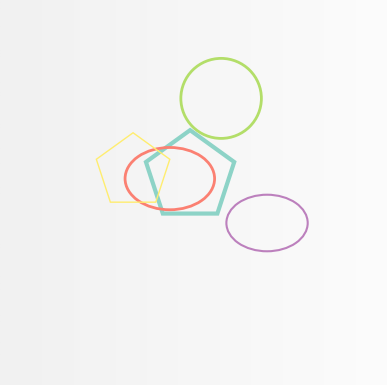[{"shape": "pentagon", "thickness": 3, "radius": 0.6, "center": [0.491, 0.542]}, {"shape": "oval", "thickness": 2, "radius": 0.58, "center": [0.438, 0.536]}, {"shape": "circle", "thickness": 2, "radius": 0.52, "center": [0.571, 0.744]}, {"shape": "oval", "thickness": 1.5, "radius": 0.52, "center": [0.689, 0.421]}, {"shape": "pentagon", "thickness": 1, "radius": 0.5, "center": [0.343, 0.556]}]